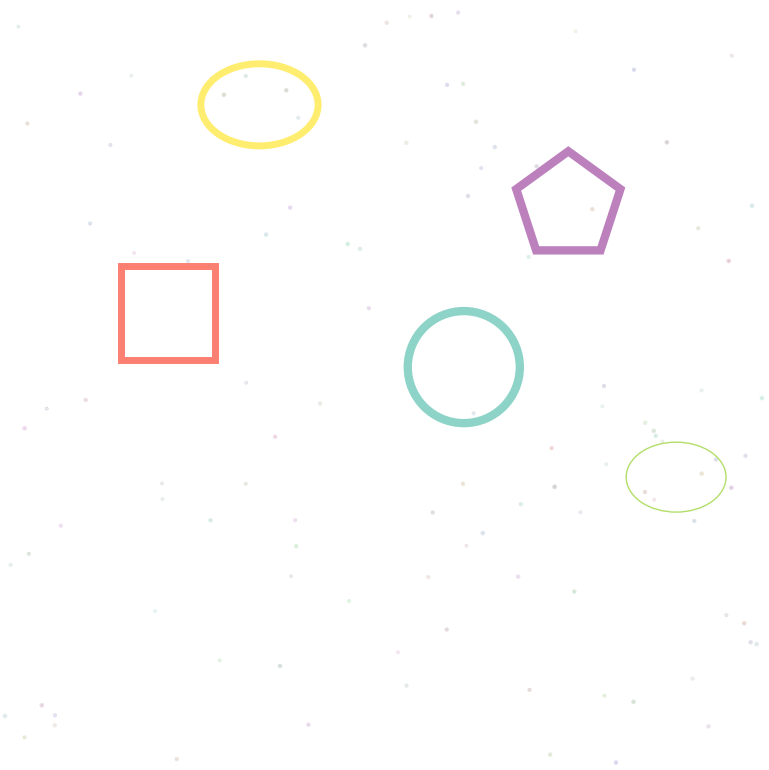[{"shape": "circle", "thickness": 3, "radius": 0.36, "center": [0.602, 0.523]}, {"shape": "square", "thickness": 2.5, "radius": 0.3, "center": [0.218, 0.593]}, {"shape": "oval", "thickness": 0.5, "radius": 0.32, "center": [0.878, 0.38]}, {"shape": "pentagon", "thickness": 3, "radius": 0.36, "center": [0.738, 0.732]}, {"shape": "oval", "thickness": 2.5, "radius": 0.38, "center": [0.337, 0.864]}]